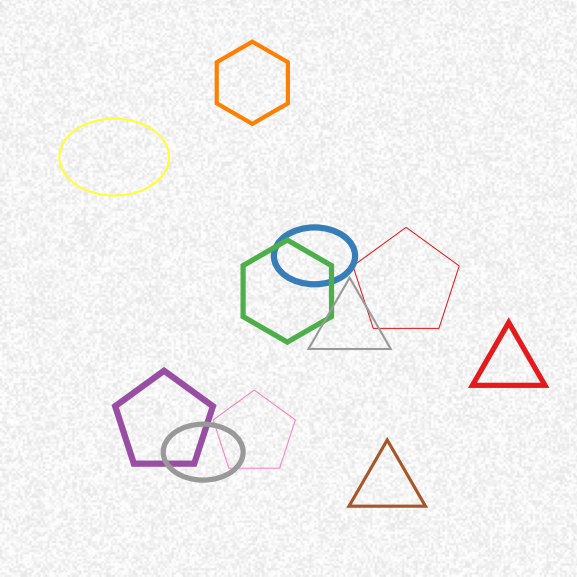[{"shape": "triangle", "thickness": 2.5, "radius": 0.36, "center": [0.881, 0.368]}, {"shape": "pentagon", "thickness": 0.5, "radius": 0.48, "center": [0.703, 0.509]}, {"shape": "oval", "thickness": 3, "radius": 0.35, "center": [0.545, 0.556]}, {"shape": "hexagon", "thickness": 2.5, "radius": 0.44, "center": [0.497, 0.495]}, {"shape": "pentagon", "thickness": 3, "radius": 0.44, "center": [0.284, 0.268]}, {"shape": "hexagon", "thickness": 2, "radius": 0.36, "center": [0.437, 0.856]}, {"shape": "oval", "thickness": 1, "radius": 0.48, "center": [0.198, 0.727]}, {"shape": "triangle", "thickness": 1.5, "radius": 0.38, "center": [0.671, 0.161]}, {"shape": "pentagon", "thickness": 0.5, "radius": 0.37, "center": [0.44, 0.249]}, {"shape": "triangle", "thickness": 1, "radius": 0.41, "center": [0.605, 0.436]}, {"shape": "oval", "thickness": 2.5, "radius": 0.35, "center": [0.352, 0.216]}]